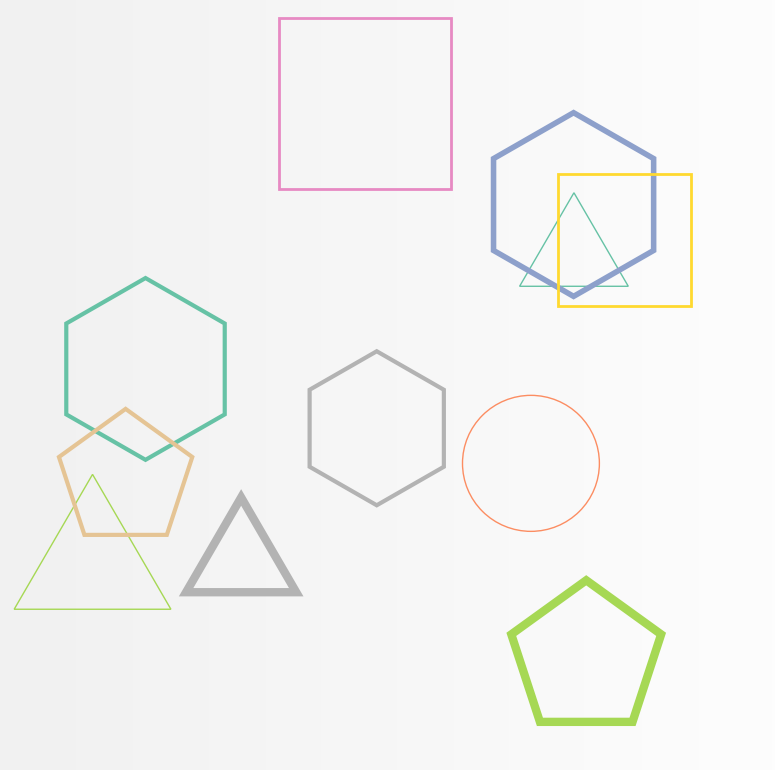[{"shape": "hexagon", "thickness": 1.5, "radius": 0.59, "center": [0.188, 0.521]}, {"shape": "triangle", "thickness": 0.5, "radius": 0.4, "center": [0.741, 0.669]}, {"shape": "circle", "thickness": 0.5, "radius": 0.44, "center": [0.685, 0.398]}, {"shape": "hexagon", "thickness": 2, "radius": 0.6, "center": [0.74, 0.734]}, {"shape": "square", "thickness": 1, "radius": 0.56, "center": [0.471, 0.866]}, {"shape": "triangle", "thickness": 0.5, "radius": 0.58, "center": [0.119, 0.267]}, {"shape": "pentagon", "thickness": 3, "radius": 0.51, "center": [0.756, 0.145]}, {"shape": "square", "thickness": 1, "radius": 0.43, "center": [0.806, 0.689]}, {"shape": "pentagon", "thickness": 1.5, "radius": 0.45, "center": [0.162, 0.379]}, {"shape": "triangle", "thickness": 3, "radius": 0.41, "center": [0.311, 0.272]}, {"shape": "hexagon", "thickness": 1.5, "radius": 0.5, "center": [0.486, 0.444]}]